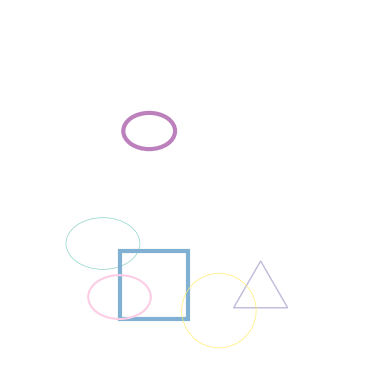[{"shape": "oval", "thickness": 0.5, "radius": 0.48, "center": [0.267, 0.367]}, {"shape": "triangle", "thickness": 1, "radius": 0.4, "center": [0.677, 0.241]}, {"shape": "square", "thickness": 3, "radius": 0.44, "center": [0.4, 0.26]}, {"shape": "oval", "thickness": 1.5, "radius": 0.41, "center": [0.31, 0.228]}, {"shape": "oval", "thickness": 3, "radius": 0.34, "center": [0.388, 0.66]}, {"shape": "circle", "thickness": 0.5, "radius": 0.48, "center": [0.569, 0.193]}]